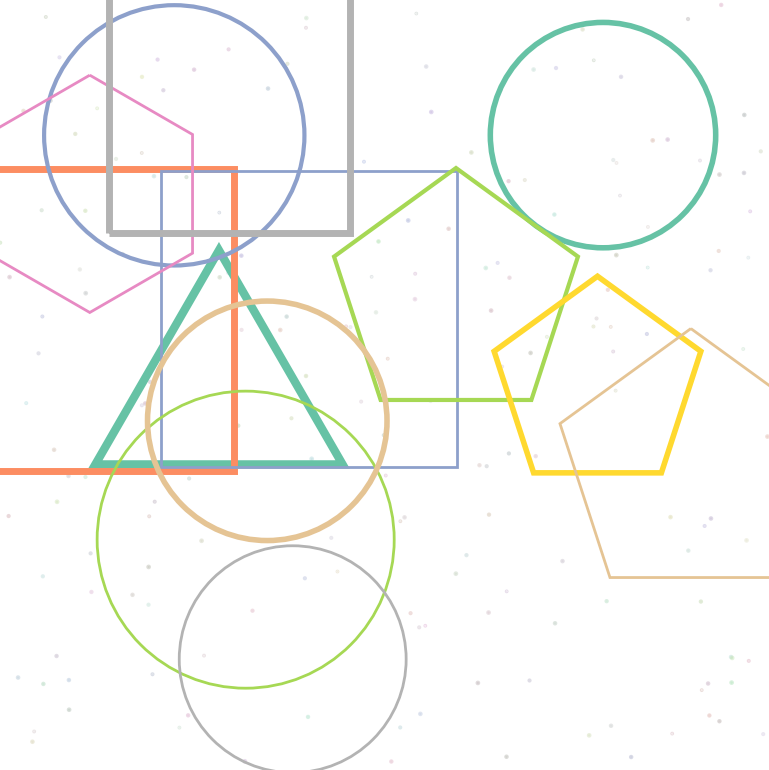[{"shape": "triangle", "thickness": 3, "radius": 0.93, "center": [0.284, 0.49]}, {"shape": "circle", "thickness": 2, "radius": 0.73, "center": [0.783, 0.825]}, {"shape": "square", "thickness": 2.5, "radius": 0.98, "center": [0.108, 0.585]}, {"shape": "circle", "thickness": 1.5, "radius": 0.85, "center": [0.226, 0.824]}, {"shape": "square", "thickness": 1, "radius": 0.96, "center": [0.401, 0.586]}, {"shape": "hexagon", "thickness": 1, "radius": 0.77, "center": [0.117, 0.748]}, {"shape": "circle", "thickness": 1, "radius": 0.96, "center": [0.319, 0.299]}, {"shape": "pentagon", "thickness": 1.5, "radius": 0.83, "center": [0.592, 0.615]}, {"shape": "pentagon", "thickness": 2, "radius": 0.71, "center": [0.776, 0.5]}, {"shape": "circle", "thickness": 2, "radius": 0.78, "center": [0.347, 0.454]}, {"shape": "pentagon", "thickness": 1, "radius": 0.89, "center": [0.897, 0.395]}, {"shape": "square", "thickness": 2.5, "radius": 0.78, "center": [0.298, 0.854]}, {"shape": "circle", "thickness": 1, "radius": 0.74, "center": [0.38, 0.144]}]